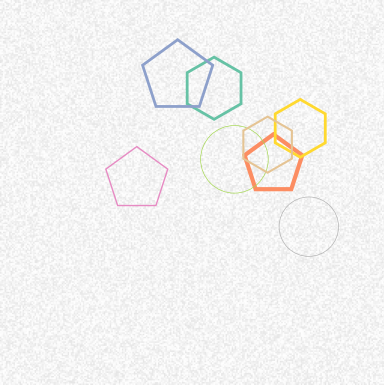[{"shape": "hexagon", "thickness": 2, "radius": 0.4, "center": [0.556, 0.771]}, {"shape": "pentagon", "thickness": 3, "radius": 0.39, "center": [0.71, 0.572]}, {"shape": "pentagon", "thickness": 2, "radius": 0.48, "center": [0.461, 0.801]}, {"shape": "pentagon", "thickness": 1, "radius": 0.42, "center": [0.355, 0.535]}, {"shape": "circle", "thickness": 0.5, "radius": 0.44, "center": [0.609, 0.586]}, {"shape": "hexagon", "thickness": 2, "radius": 0.38, "center": [0.78, 0.667]}, {"shape": "hexagon", "thickness": 1.5, "radius": 0.36, "center": [0.695, 0.624]}, {"shape": "circle", "thickness": 0.5, "radius": 0.39, "center": [0.802, 0.411]}]